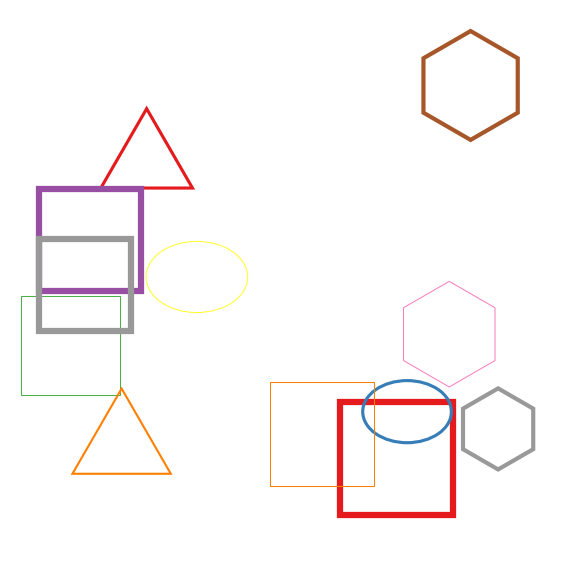[{"shape": "square", "thickness": 3, "radius": 0.49, "center": [0.686, 0.206]}, {"shape": "triangle", "thickness": 1.5, "radius": 0.46, "center": [0.254, 0.719]}, {"shape": "oval", "thickness": 1.5, "radius": 0.38, "center": [0.705, 0.286]}, {"shape": "square", "thickness": 0.5, "radius": 0.43, "center": [0.122, 0.4]}, {"shape": "square", "thickness": 3, "radius": 0.44, "center": [0.155, 0.584]}, {"shape": "square", "thickness": 0.5, "radius": 0.45, "center": [0.558, 0.247]}, {"shape": "triangle", "thickness": 1, "radius": 0.49, "center": [0.211, 0.228]}, {"shape": "oval", "thickness": 0.5, "radius": 0.44, "center": [0.341, 0.52]}, {"shape": "hexagon", "thickness": 2, "radius": 0.47, "center": [0.815, 0.851]}, {"shape": "hexagon", "thickness": 0.5, "radius": 0.46, "center": [0.778, 0.421]}, {"shape": "hexagon", "thickness": 2, "radius": 0.35, "center": [0.863, 0.256]}, {"shape": "square", "thickness": 3, "radius": 0.4, "center": [0.147, 0.506]}]